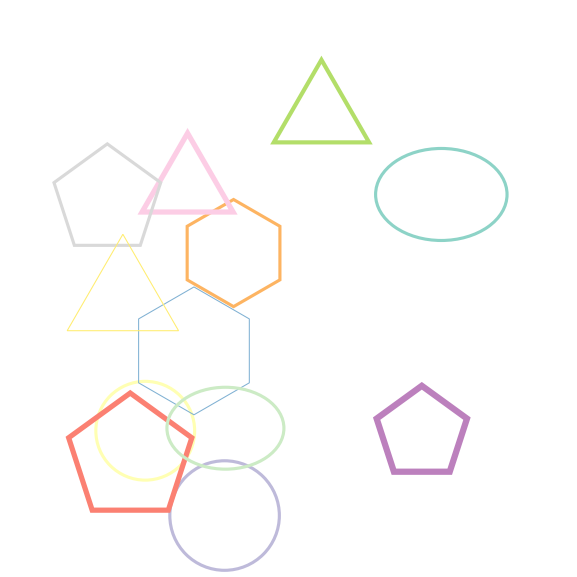[{"shape": "oval", "thickness": 1.5, "radius": 0.57, "center": [0.764, 0.662]}, {"shape": "circle", "thickness": 1.5, "radius": 0.43, "center": [0.251, 0.253]}, {"shape": "circle", "thickness": 1.5, "radius": 0.47, "center": [0.389, 0.106]}, {"shape": "pentagon", "thickness": 2.5, "radius": 0.56, "center": [0.226, 0.206]}, {"shape": "hexagon", "thickness": 0.5, "radius": 0.55, "center": [0.336, 0.392]}, {"shape": "hexagon", "thickness": 1.5, "radius": 0.46, "center": [0.404, 0.561]}, {"shape": "triangle", "thickness": 2, "radius": 0.48, "center": [0.557, 0.8]}, {"shape": "triangle", "thickness": 2.5, "radius": 0.46, "center": [0.325, 0.678]}, {"shape": "pentagon", "thickness": 1.5, "radius": 0.49, "center": [0.186, 0.653]}, {"shape": "pentagon", "thickness": 3, "radius": 0.41, "center": [0.73, 0.249]}, {"shape": "oval", "thickness": 1.5, "radius": 0.51, "center": [0.39, 0.258]}, {"shape": "triangle", "thickness": 0.5, "radius": 0.56, "center": [0.213, 0.482]}]